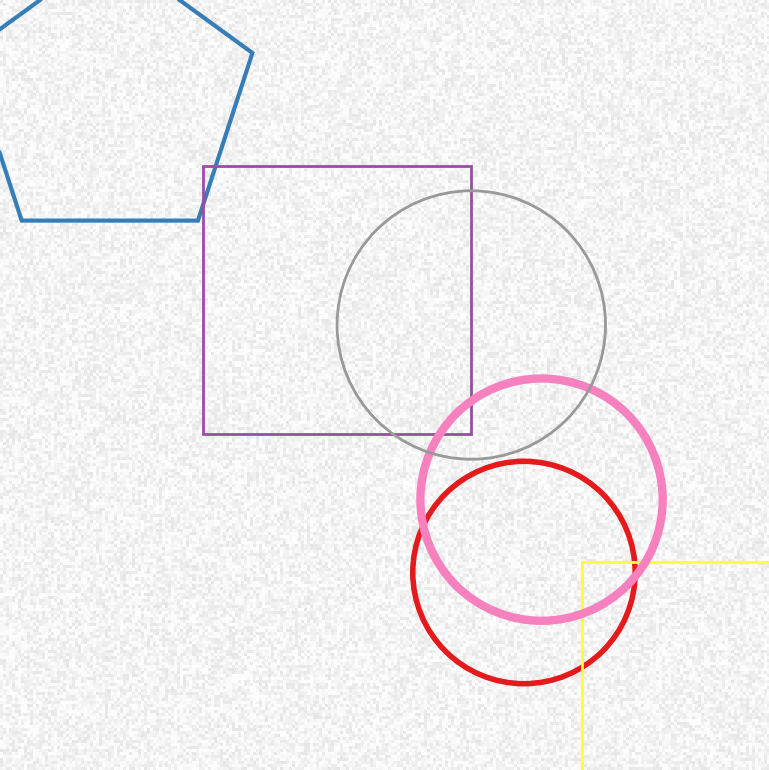[{"shape": "circle", "thickness": 2, "radius": 0.72, "center": [0.68, 0.256]}, {"shape": "pentagon", "thickness": 1.5, "radius": 0.97, "center": [0.143, 0.871]}, {"shape": "square", "thickness": 1, "radius": 0.87, "center": [0.438, 0.61]}, {"shape": "square", "thickness": 1, "radius": 0.72, "center": [0.899, 0.127]}, {"shape": "circle", "thickness": 3, "radius": 0.79, "center": [0.703, 0.351]}, {"shape": "circle", "thickness": 1, "radius": 0.87, "center": [0.612, 0.578]}]